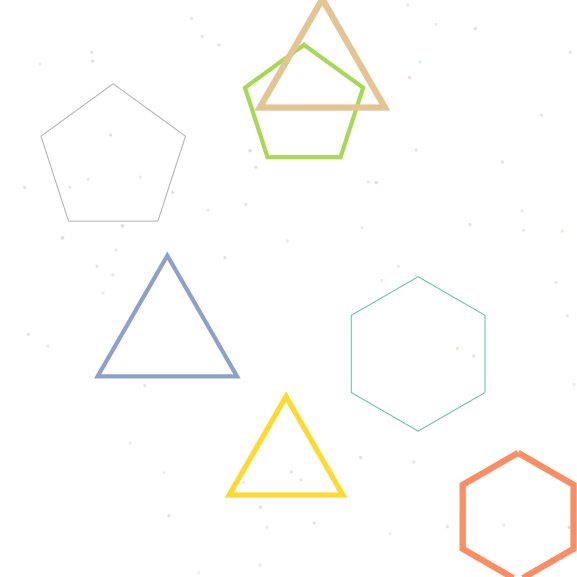[{"shape": "hexagon", "thickness": 0.5, "radius": 0.67, "center": [0.724, 0.386]}, {"shape": "hexagon", "thickness": 3, "radius": 0.55, "center": [0.897, 0.104]}, {"shape": "triangle", "thickness": 2, "radius": 0.7, "center": [0.29, 0.417]}, {"shape": "pentagon", "thickness": 2, "radius": 0.54, "center": [0.526, 0.814]}, {"shape": "triangle", "thickness": 2.5, "radius": 0.57, "center": [0.495, 0.199]}, {"shape": "triangle", "thickness": 3, "radius": 0.63, "center": [0.558, 0.876]}, {"shape": "pentagon", "thickness": 0.5, "radius": 0.66, "center": [0.196, 0.723]}]